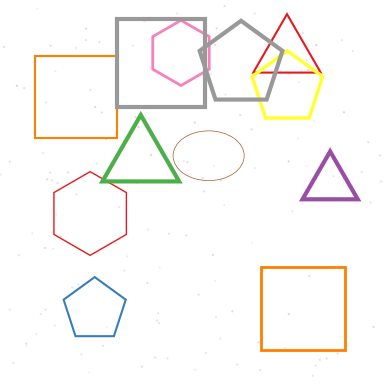[{"shape": "hexagon", "thickness": 1, "radius": 0.54, "center": [0.234, 0.445]}, {"shape": "triangle", "thickness": 1.5, "radius": 0.51, "center": [0.745, 0.862]}, {"shape": "pentagon", "thickness": 1.5, "radius": 0.42, "center": [0.246, 0.195]}, {"shape": "triangle", "thickness": 3, "radius": 0.57, "center": [0.366, 0.586]}, {"shape": "triangle", "thickness": 3, "radius": 0.41, "center": [0.858, 0.524]}, {"shape": "square", "thickness": 2, "radius": 0.54, "center": [0.787, 0.199]}, {"shape": "square", "thickness": 1.5, "radius": 0.54, "center": [0.198, 0.748]}, {"shape": "pentagon", "thickness": 2.5, "radius": 0.48, "center": [0.746, 0.771]}, {"shape": "oval", "thickness": 0.5, "radius": 0.46, "center": [0.542, 0.595]}, {"shape": "hexagon", "thickness": 2, "radius": 0.42, "center": [0.47, 0.863]}, {"shape": "square", "thickness": 3, "radius": 0.57, "center": [0.418, 0.836]}, {"shape": "pentagon", "thickness": 3, "radius": 0.57, "center": [0.626, 0.833]}]